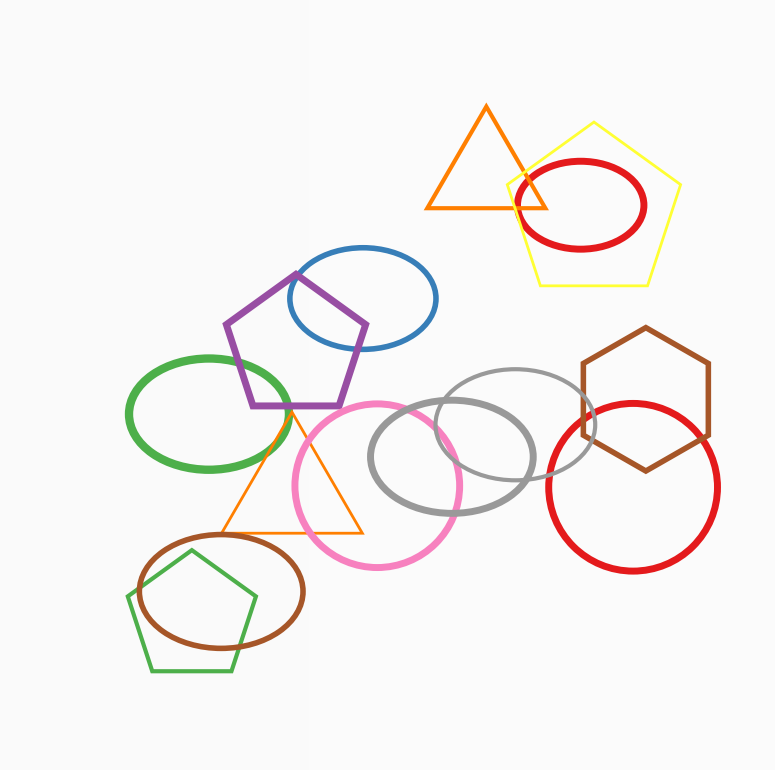[{"shape": "circle", "thickness": 2.5, "radius": 0.54, "center": [0.817, 0.367]}, {"shape": "oval", "thickness": 2.5, "radius": 0.41, "center": [0.749, 0.733]}, {"shape": "oval", "thickness": 2, "radius": 0.47, "center": [0.468, 0.612]}, {"shape": "oval", "thickness": 3, "radius": 0.52, "center": [0.27, 0.462]}, {"shape": "pentagon", "thickness": 1.5, "radius": 0.43, "center": [0.248, 0.199]}, {"shape": "pentagon", "thickness": 2.5, "radius": 0.47, "center": [0.382, 0.549]}, {"shape": "triangle", "thickness": 1, "radius": 0.52, "center": [0.377, 0.36]}, {"shape": "triangle", "thickness": 1.5, "radius": 0.44, "center": [0.628, 0.774]}, {"shape": "pentagon", "thickness": 1, "radius": 0.59, "center": [0.766, 0.724]}, {"shape": "hexagon", "thickness": 2, "radius": 0.47, "center": [0.833, 0.481]}, {"shape": "oval", "thickness": 2, "radius": 0.53, "center": [0.285, 0.232]}, {"shape": "circle", "thickness": 2.5, "radius": 0.53, "center": [0.487, 0.369]}, {"shape": "oval", "thickness": 1.5, "radius": 0.52, "center": [0.665, 0.448]}, {"shape": "oval", "thickness": 2.5, "radius": 0.52, "center": [0.583, 0.407]}]